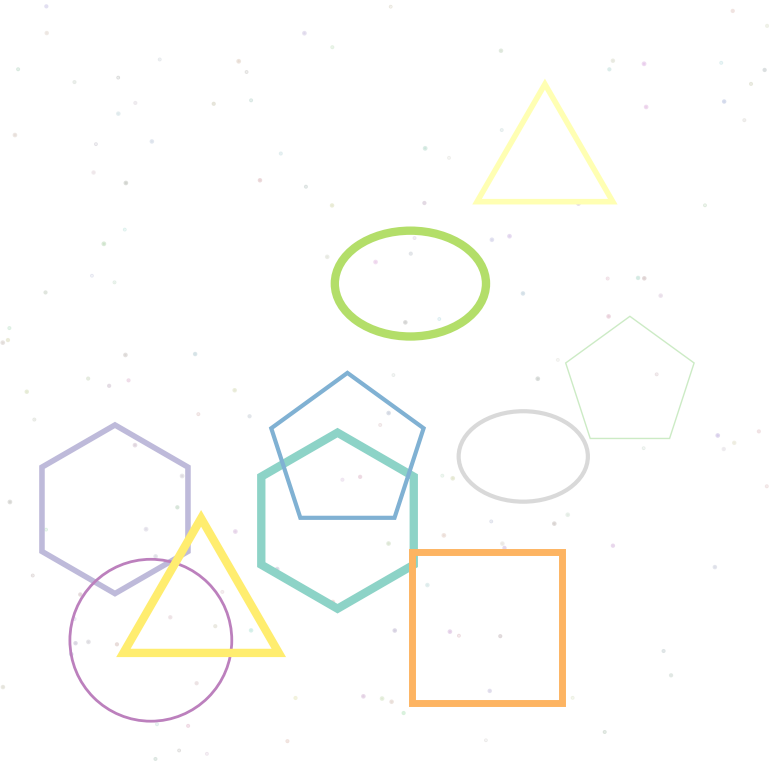[{"shape": "hexagon", "thickness": 3, "radius": 0.57, "center": [0.438, 0.324]}, {"shape": "triangle", "thickness": 2, "radius": 0.51, "center": [0.708, 0.789]}, {"shape": "hexagon", "thickness": 2, "radius": 0.55, "center": [0.149, 0.339]}, {"shape": "pentagon", "thickness": 1.5, "radius": 0.52, "center": [0.451, 0.412]}, {"shape": "square", "thickness": 2.5, "radius": 0.49, "center": [0.632, 0.185]}, {"shape": "oval", "thickness": 3, "radius": 0.49, "center": [0.533, 0.632]}, {"shape": "oval", "thickness": 1.5, "radius": 0.42, "center": [0.68, 0.407]}, {"shape": "circle", "thickness": 1, "radius": 0.53, "center": [0.196, 0.169]}, {"shape": "pentagon", "thickness": 0.5, "radius": 0.44, "center": [0.818, 0.502]}, {"shape": "triangle", "thickness": 3, "radius": 0.58, "center": [0.261, 0.21]}]